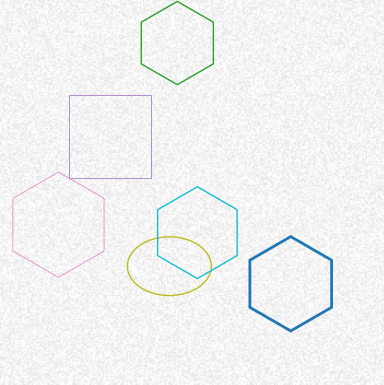[{"shape": "hexagon", "thickness": 2, "radius": 0.61, "center": [0.755, 0.263]}, {"shape": "hexagon", "thickness": 1, "radius": 0.54, "center": [0.461, 0.888]}, {"shape": "square", "thickness": 0.5, "radius": 0.53, "center": [0.285, 0.645]}, {"shape": "hexagon", "thickness": 0.5, "radius": 0.68, "center": [0.152, 0.416]}, {"shape": "oval", "thickness": 1, "radius": 0.55, "center": [0.44, 0.309]}, {"shape": "hexagon", "thickness": 1, "radius": 0.6, "center": [0.513, 0.396]}]